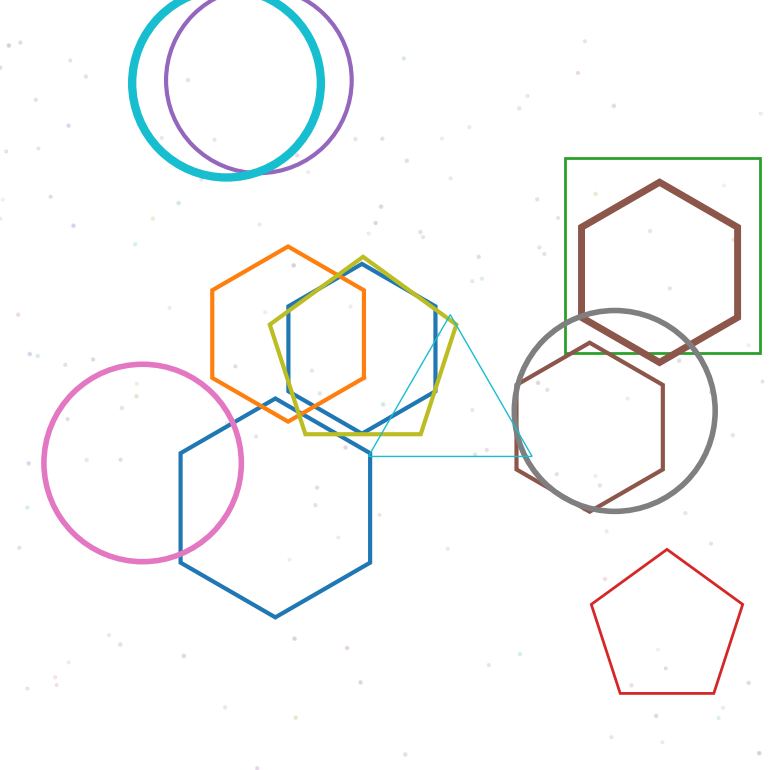[{"shape": "hexagon", "thickness": 1.5, "radius": 0.55, "center": [0.47, 0.547]}, {"shape": "hexagon", "thickness": 1.5, "radius": 0.71, "center": [0.358, 0.34]}, {"shape": "hexagon", "thickness": 1.5, "radius": 0.57, "center": [0.374, 0.566]}, {"shape": "square", "thickness": 1, "radius": 0.63, "center": [0.86, 0.668]}, {"shape": "pentagon", "thickness": 1, "radius": 0.52, "center": [0.866, 0.183]}, {"shape": "circle", "thickness": 1.5, "radius": 0.6, "center": [0.336, 0.896]}, {"shape": "hexagon", "thickness": 1.5, "radius": 0.55, "center": [0.766, 0.445]}, {"shape": "hexagon", "thickness": 2.5, "radius": 0.59, "center": [0.857, 0.646]}, {"shape": "circle", "thickness": 2, "radius": 0.64, "center": [0.185, 0.399]}, {"shape": "circle", "thickness": 2, "radius": 0.65, "center": [0.798, 0.466]}, {"shape": "pentagon", "thickness": 1.5, "radius": 0.64, "center": [0.472, 0.539]}, {"shape": "triangle", "thickness": 0.5, "radius": 0.61, "center": [0.585, 0.469]}, {"shape": "circle", "thickness": 3, "radius": 0.61, "center": [0.294, 0.892]}]